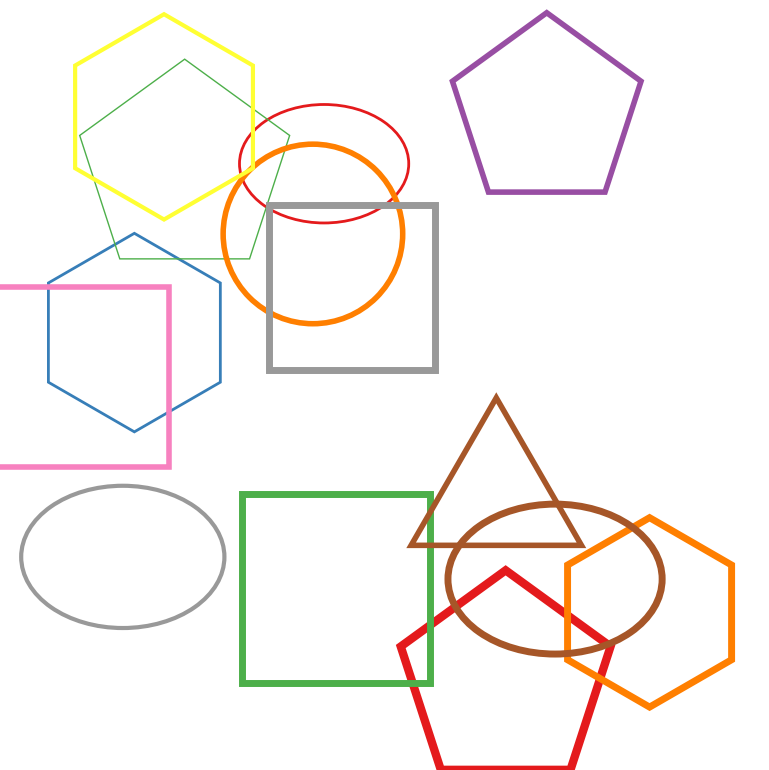[{"shape": "pentagon", "thickness": 3, "radius": 0.72, "center": [0.657, 0.116]}, {"shape": "oval", "thickness": 1, "radius": 0.55, "center": [0.421, 0.787]}, {"shape": "hexagon", "thickness": 1, "radius": 0.64, "center": [0.175, 0.568]}, {"shape": "square", "thickness": 2.5, "radius": 0.61, "center": [0.436, 0.236]}, {"shape": "pentagon", "thickness": 0.5, "radius": 0.72, "center": [0.24, 0.78]}, {"shape": "pentagon", "thickness": 2, "radius": 0.64, "center": [0.71, 0.855]}, {"shape": "hexagon", "thickness": 2.5, "radius": 0.61, "center": [0.844, 0.205]}, {"shape": "circle", "thickness": 2, "radius": 0.58, "center": [0.406, 0.696]}, {"shape": "hexagon", "thickness": 1.5, "radius": 0.67, "center": [0.213, 0.848]}, {"shape": "oval", "thickness": 2.5, "radius": 0.7, "center": [0.721, 0.248]}, {"shape": "triangle", "thickness": 2, "radius": 0.64, "center": [0.645, 0.356]}, {"shape": "square", "thickness": 2, "radius": 0.59, "center": [0.102, 0.511]}, {"shape": "oval", "thickness": 1.5, "radius": 0.66, "center": [0.159, 0.277]}, {"shape": "square", "thickness": 2.5, "radius": 0.54, "center": [0.457, 0.627]}]